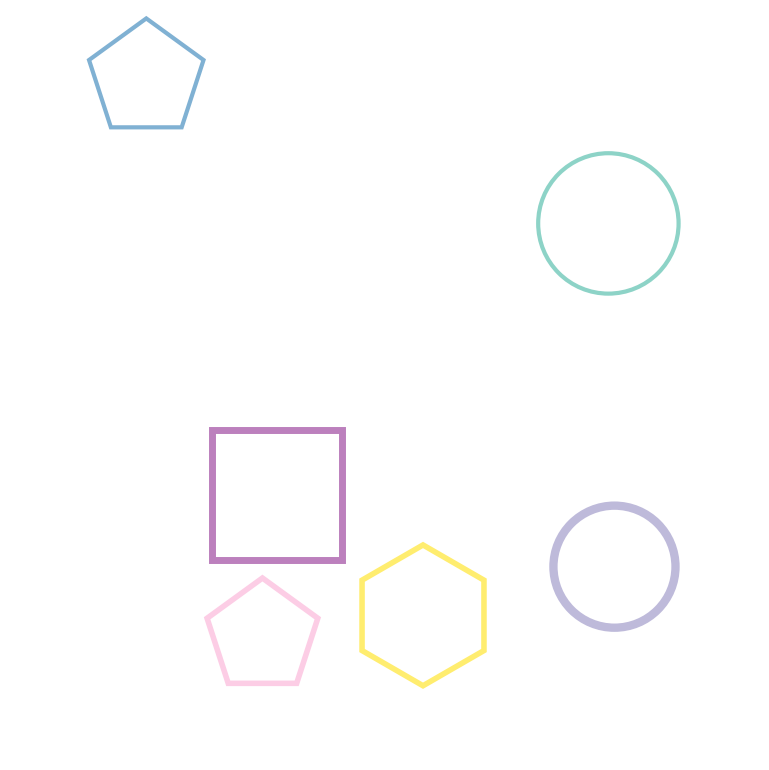[{"shape": "circle", "thickness": 1.5, "radius": 0.46, "center": [0.79, 0.71]}, {"shape": "circle", "thickness": 3, "radius": 0.4, "center": [0.798, 0.264]}, {"shape": "pentagon", "thickness": 1.5, "radius": 0.39, "center": [0.19, 0.898]}, {"shape": "pentagon", "thickness": 2, "radius": 0.38, "center": [0.341, 0.174]}, {"shape": "square", "thickness": 2.5, "radius": 0.42, "center": [0.36, 0.357]}, {"shape": "hexagon", "thickness": 2, "radius": 0.46, "center": [0.549, 0.201]}]